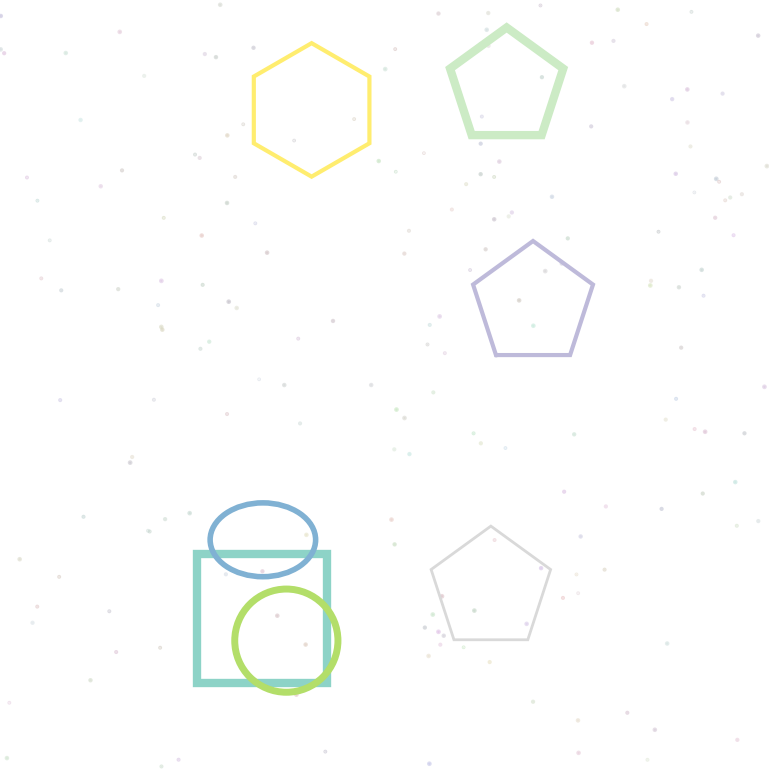[{"shape": "square", "thickness": 3, "radius": 0.42, "center": [0.34, 0.197]}, {"shape": "pentagon", "thickness": 1.5, "radius": 0.41, "center": [0.692, 0.605]}, {"shape": "oval", "thickness": 2, "radius": 0.34, "center": [0.341, 0.299]}, {"shape": "circle", "thickness": 2.5, "radius": 0.34, "center": [0.372, 0.168]}, {"shape": "pentagon", "thickness": 1, "radius": 0.41, "center": [0.637, 0.235]}, {"shape": "pentagon", "thickness": 3, "radius": 0.39, "center": [0.658, 0.887]}, {"shape": "hexagon", "thickness": 1.5, "radius": 0.43, "center": [0.405, 0.857]}]